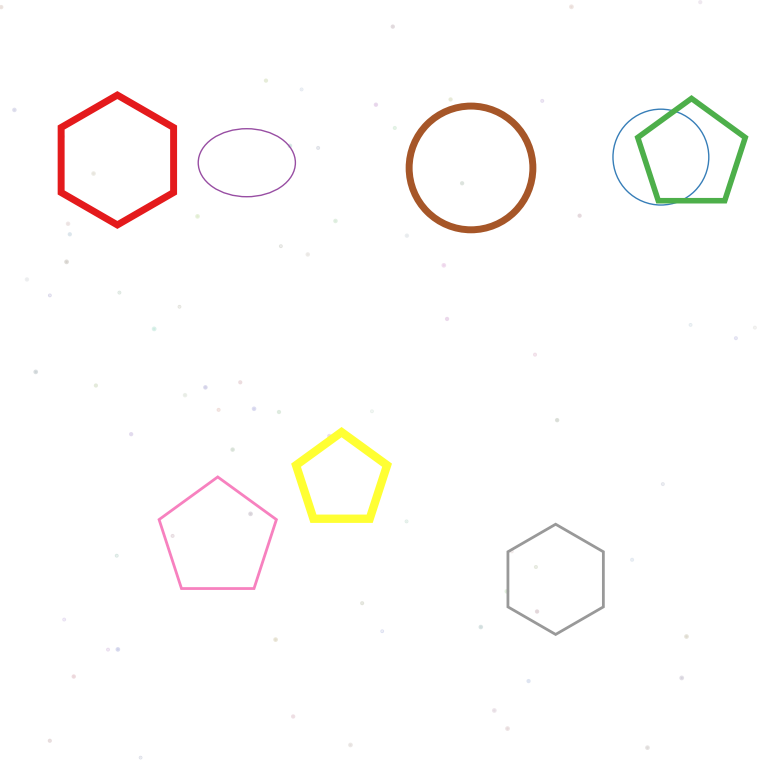[{"shape": "hexagon", "thickness": 2.5, "radius": 0.42, "center": [0.152, 0.792]}, {"shape": "circle", "thickness": 0.5, "radius": 0.31, "center": [0.858, 0.796]}, {"shape": "pentagon", "thickness": 2, "radius": 0.37, "center": [0.898, 0.799]}, {"shape": "oval", "thickness": 0.5, "radius": 0.32, "center": [0.321, 0.789]}, {"shape": "pentagon", "thickness": 3, "radius": 0.31, "center": [0.444, 0.377]}, {"shape": "circle", "thickness": 2.5, "radius": 0.4, "center": [0.612, 0.782]}, {"shape": "pentagon", "thickness": 1, "radius": 0.4, "center": [0.283, 0.3]}, {"shape": "hexagon", "thickness": 1, "radius": 0.36, "center": [0.722, 0.248]}]